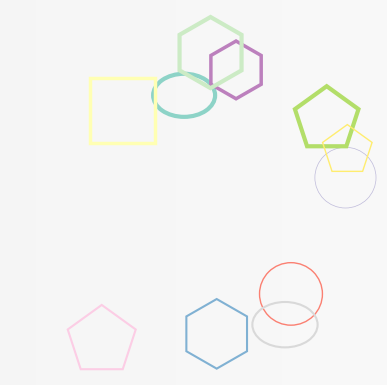[{"shape": "oval", "thickness": 3, "radius": 0.4, "center": [0.475, 0.752]}, {"shape": "square", "thickness": 2.5, "radius": 0.42, "center": [0.317, 0.714]}, {"shape": "circle", "thickness": 0.5, "radius": 0.39, "center": [0.891, 0.539]}, {"shape": "circle", "thickness": 1, "radius": 0.41, "center": [0.751, 0.237]}, {"shape": "hexagon", "thickness": 1.5, "radius": 0.45, "center": [0.559, 0.133]}, {"shape": "pentagon", "thickness": 3, "radius": 0.43, "center": [0.843, 0.69]}, {"shape": "pentagon", "thickness": 1.5, "radius": 0.46, "center": [0.263, 0.116]}, {"shape": "oval", "thickness": 1.5, "radius": 0.42, "center": [0.735, 0.157]}, {"shape": "hexagon", "thickness": 2.5, "radius": 0.37, "center": [0.609, 0.818]}, {"shape": "hexagon", "thickness": 3, "radius": 0.46, "center": [0.543, 0.863]}, {"shape": "pentagon", "thickness": 1, "radius": 0.34, "center": [0.896, 0.609]}]